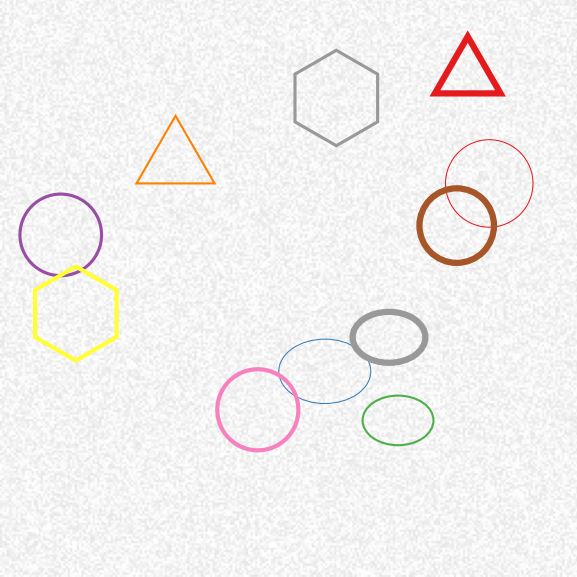[{"shape": "circle", "thickness": 0.5, "radius": 0.38, "center": [0.847, 0.681]}, {"shape": "triangle", "thickness": 3, "radius": 0.33, "center": [0.81, 0.87]}, {"shape": "oval", "thickness": 0.5, "radius": 0.4, "center": [0.562, 0.356]}, {"shape": "oval", "thickness": 1, "radius": 0.31, "center": [0.689, 0.271]}, {"shape": "circle", "thickness": 1.5, "radius": 0.35, "center": [0.105, 0.592]}, {"shape": "triangle", "thickness": 1, "radius": 0.39, "center": [0.304, 0.721]}, {"shape": "hexagon", "thickness": 2, "radius": 0.41, "center": [0.131, 0.456]}, {"shape": "circle", "thickness": 3, "radius": 0.32, "center": [0.791, 0.608]}, {"shape": "circle", "thickness": 2, "radius": 0.35, "center": [0.446, 0.29]}, {"shape": "oval", "thickness": 3, "radius": 0.32, "center": [0.674, 0.415]}, {"shape": "hexagon", "thickness": 1.5, "radius": 0.41, "center": [0.582, 0.829]}]